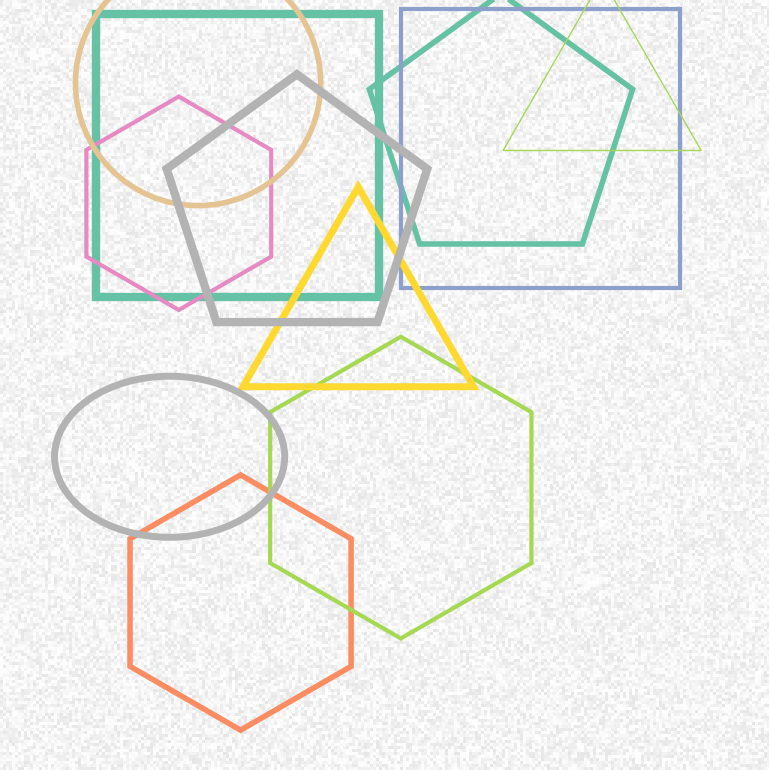[{"shape": "pentagon", "thickness": 2, "radius": 0.9, "center": [0.651, 0.829]}, {"shape": "square", "thickness": 3, "radius": 0.92, "center": [0.309, 0.798]}, {"shape": "hexagon", "thickness": 2, "radius": 0.83, "center": [0.312, 0.217]}, {"shape": "square", "thickness": 1.5, "radius": 0.9, "center": [0.702, 0.807]}, {"shape": "hexagon", "thickness": 1.5, "radius": 0.69, "center": [0.232, 0.736]}, {"shape": "hexagon", "thickness": 1.5, "radius": 0.98, "center": [0.521, 0.367]}, {"shape": "triangle", "thickness": 0.5, "radius": 0.74, "center": [0.782, 0.879]}, {"shape": "triangle", "thickness": 2.5, "radius": 0.86, "center": [0.465, 0.584]}, {"shape": "circle", "thickness": 2, "radius": 0.8, "center": [0.257, 0.892]}, {"shape": "oval", "thickness": 2.5, "radius": 0.75, "center": [0.22, 0.407]}, {"shape": "pentagon", "thickness": 3, "radius": 0.89, "center": [0.386, 0.726]}]